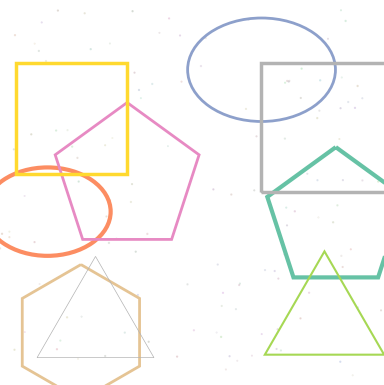[{"shape": "pentagon", "thickness": 3, "radius": 0.94, "center": [0.872, 0.431]}, {"shape": "oval", "thickness": 3, "radius": 0.82, "center": [0.123, 0.45]}, {"shape": "oval", "thickness": 2, "radius": 0.96, "center": [0.679, 0.819]}, {"shape": "pentagon", "thickness": 2, "radius": 0.98, "center": [0.33, 0.537]}, {"shape": "triangle", "thickness": 1.5, "radius": 0.89, "center": [0.843, 0.168]}, {"shape": "square", "thickness": 2.5, "radius": 0.72, "center": [0.186, 0.692]}, {"shape": "hexagon", "thickness": 2, "radius": 0.88, "center": [0.21, 0.137]}, {"shape": "triangle", "thickness": 0.5, "radius": 0.88, "center": [0.248, 0.159]}, {"shape": "square", "thickness": 2.5, "radius": 0.84, "center": [0.845, 0.669]}]